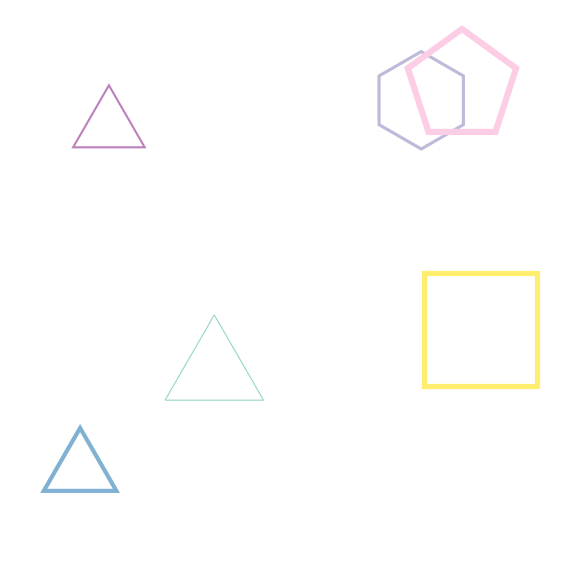[{"shape": "triangle", "thickness": 0.5, "radius": 0.49, "center": [0.371, 0.355]}, {"shape": "hexagon", "thickness": 1.5, "radius": 0.42, "center": [0.729, 0.825]}, {"shape": "triangle", "thickness": 2, "radius": 0.36, "center": [0.139, 0.185]}, {"shape": "pentagon", "thickness": 3, "radius": 0.49, "center": [0.8, 0.85]}, {"shape": "triangle", "thickness": 1, "radius": 0.36, "center": [0.189, 0.78]}, {"shape": "square", "thickness": 2.5, "radius": 0.49, "center": [0.832, 0.429]}]